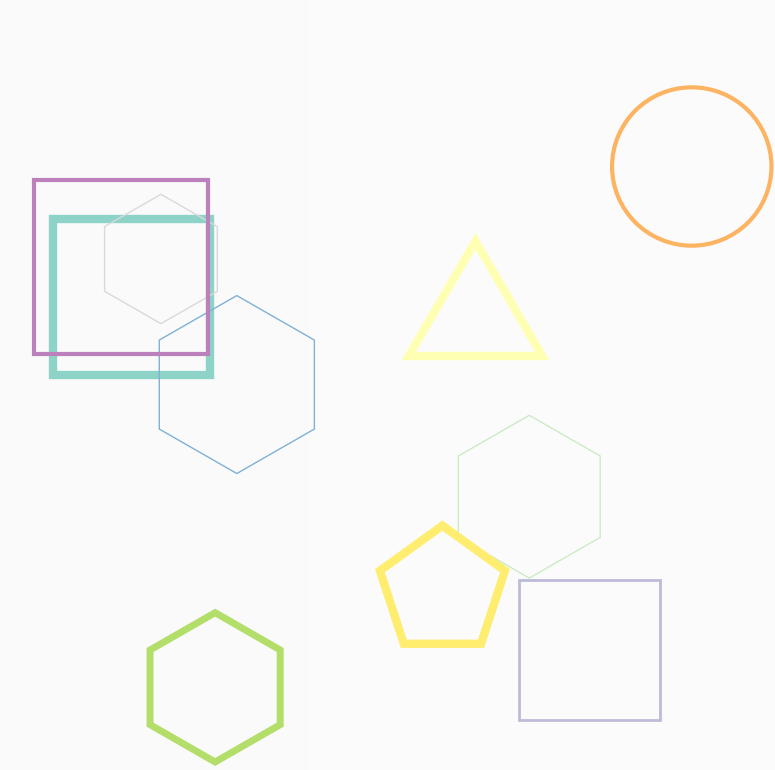[{"shape": "square", "thickness": 3, "radius": 0.51, "center": [0.169, 0.614]}, {"shape": "triangle", "thickness": 3, "radius": 0.5, "center": [0.614, 0.587]}, {"shape": "square", "thickness": 1, "radius": 0.46, "center": [0.761, 0.156]}, {"shape": "hexagon", "thickness": 0.5, "radius": 0.58, "center": [0.306, 0.501]}, {"shape": "circle", "thickness": 1.5, "radius": 0.51, "center": [0.893, 0.784]}, {"shape": "hexagon", "thickness": 2.5, "radius": 0.48, "center": [0.278, 0.107]}, {"shape": "hexagon", "thickness": 0.5, "radius": 0.42, "center": [0.208, 0.664]}, {"shape": "square", "thickness": 1.5, "radius": 0.56, "center": [0.156, 0.653]}, {"shape": "hexagon", "thickness": 0.5, "radius": 0.53, "center": [0.683, 0.355]}, {"shape": "pentagon", "thickness": 3, "radius": 0.42, "center": [0.571, 0.233]}]